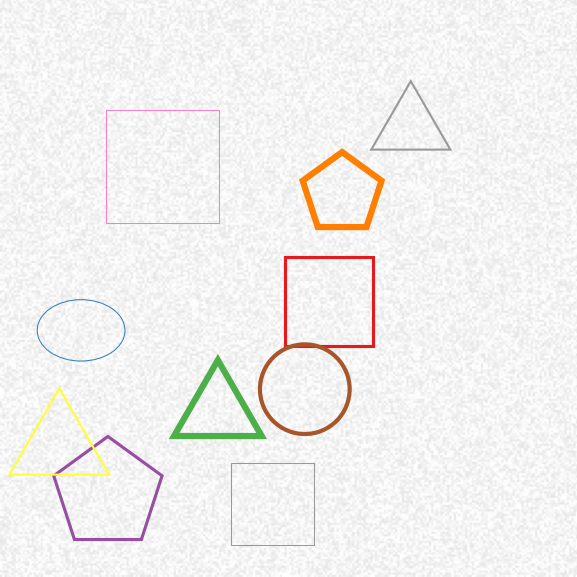[{"shape": "square", "thickness": 1.5, "radius": 0.38, "center": [0.57, 0.477]}, {"shape": "oval", "thickness": 0.5, "radius": 0.38, "center": [0.14, 0.427]}, {"shape": "triangle", "thickness": 3, "radius": 0.44, "center": [0.377, 0.288]}, {"shape": "pentagon", "thickness": 1.5, "radius": 0.49, "center": [0.187, 0.145]}, {"shape": "pentagon", "thickness": 3, "radius": 0.36, "center": [0.592, 0.664]}, {"shape": "triangle", "thickness": 1, "radius": 0.5, "center": [0.103, 0.227]}, {"shape": "circle", "thickness": 2, "radius": 0.39, "center": [0.528, 0.325]}, {"shape": "square", "thickness": 0.5, "radius": 0.49, "center": [0.282, 0.711]}, {"shape": "square", "thickness": 0.5, "radius": 0.36, "center": [0.471, 0.126]}, {"shape": "triangle", "thickness": 1, "radius": 0.4, "center": [0.711, 0.78]}]